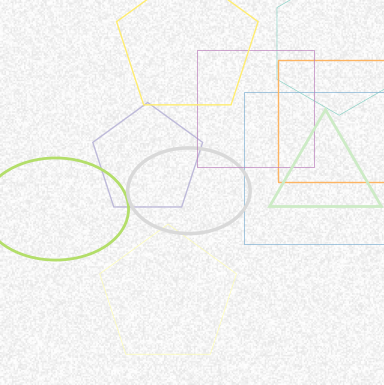[{"shape": "hexagon", "thickness": 0.5, "radius": 0.93, "center": [0.881, 0.887]}, {"shape": "pentagon", "thickness": 0.5, "radius": 0.93, "center": [0.437, 0.231]}, {"shape": "pentagon", "thickness": 1, "radius": 0.75, "center": [0.384, 0.584]}, {"shape": "square", "thickness": 0.5, "radius": 0.99, "center": [0.831, 0.563]}, {"shape": "square", "thickness": 1, "radius": 0.79, "center": [0.881, 0.686]}, {"shape": "oval", "thickness": 2, "radius": 0.95, "center": [0.144, 0.457]}, {"shape": "oval", "thickness": 2.5, "radius": 0.79, "center": [0.491, 0.505]}, {"shape": "square", "thickness": 0.5, "radius": 0.76, "center": [0.664, 0.718]}, {"shape": "triangle", "thickness": 2, "radius": 0.84, "center": [0.845, 0.548]}, {"shape": "pentagon", "thickness": 1, "radius": 0.97, "center": [0.487, 0.884]}]